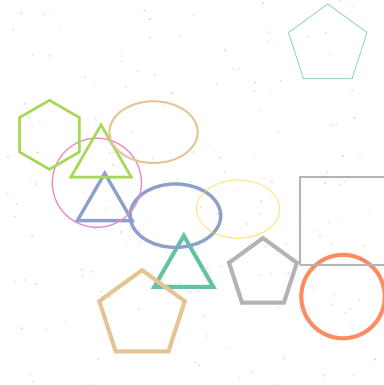[{"shape": "triangle", "thickness": 3, "radius": 0.44, "center": [0.477, 0.299]}, {"shape": "pentagon", "thickness": 0.5, "radius": 0.54, "center": [0.851, 0.882]}, {"shape": "circle", "thickness": 3, "radius": 0.54, "center": [0.891, 0.23]}, {"shape": "triangle", "thickness": 2.5, "radius": 0.41, "center": [0.272, 0.468]}, {"shape": "oval", "thickness": 2.5, "radius": 0.59, "center": [0.456, 0.44]}, {"shape": "circle", "thickness": 1, "radius": 0.58, "center": [0.252, 0.525]}, {"shape": "hexagon", "thickness": 2, "radius": 0.45, "center": [0.128, 0.65]}, {"shape": "triangle", "thickness": 2, "radius": 0.45, "center": [0.263, 0.585]}, {"shape": "oval", "thickness": 0.5, "radius": 0.54, "center": [0.618, 0.457]}, {"shape": "oval", "thickness": 1.5, "radius": 0.57, "center": [0.399, 0.657]}, {"shape": "pentagon", "thickness": 3, "radius": 0.58, "center": [0.369, 0.182]}, {"shape": "square", "thickness": 1.5, "radius": 0.57, "center": [0.895, 0.426]}, {"shape": "pentagon", "thickness": 3, "radius": 0.46, "center": [0.683, 0.289]}]